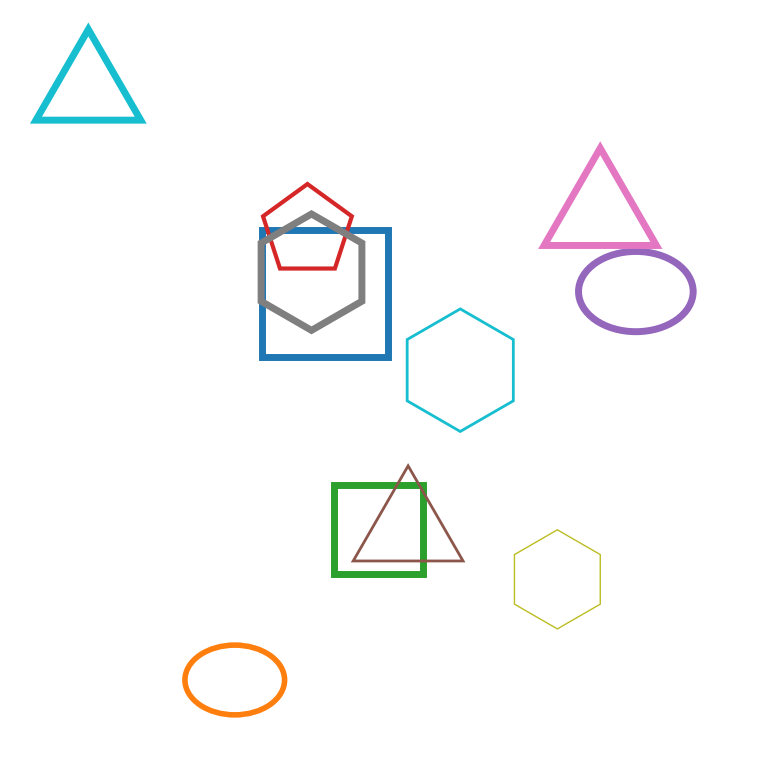[{"shape": "square", "thickness": 2.5, "radius": 0.41, "center": [0.422, 0.619]}, {"shape": "oval", "thickness": 2, "radius": 0.32, "center": [0.305, 0.117]}, {"shape": "square", "thickness": 2.5, "radius": 0.29, "center": [0.492, 0.313]}, {"shape": "pentagon", "thickness": 1.5, "radius": 0.3, "center": [0.399, 0.7]}, {"shape": "oval", "thickness": 2.5, "radius": 0.37, "center": [0.826, 0.621]}, {"shape": "triangle", "thickness": 1, "radius": 0.41, "center": [0.53, 0.313]}, {"shape": "triangle", "thickness": 2.5, "radius": 0.42, "center": [0.78, 0.723]}, {"shape": "hexagon", "thickness": 2.5, "radius": 0.38, "center": [0.405, 0.647]}, {"shape": "hexagon", "thickness": 0.5, "radius": 0.32, "center": [0.724, 0.248]}, {"shape": "triangle", "thickness": 2.5, "radius": 0.39, "center": [0.115, 0.883]}, {"shape": "hexagon", "thickness": 1, "radius": 0.4, "center": [0.598, 0.519]}]